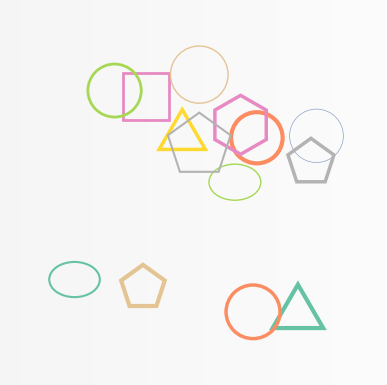[{"shape": "oval", "thickness": 1.5, "radius": 0.33, "center": [0.192, 0.274]}, {"shape": "triangle", "thickness": 3, "radius": 0.38, "center": [0.769, 0.186]}, {"shape": "circle", "thickness": 2.5, "radius": 0.35, "center": [0.653, 0.19]}, {"shape": "circle", "thickness": 3, "radius": 0.33, "center": [0.663, 0.642]}, {"shape": "circle", "thickness": 0.5, "radius": 0.35, "center": [0.817, 0.647]}, {"shape": "hexagon", "thickness": 2.5, "radius": 0.38, "center": [0.621, 0.676]}, {"shape": "square", "thickness": 2, "radius": 0.3, "center": [0.377, 0.75]}, {"shape": "circle", "thickness": 2, "radius": 0.34, "center": [0.296, 0.765]}, {"shape": "oval", "thickness": 1, "radius": 0.33, "center": [0.606, 0.527]}, {"shape": "triangle", "thickness": 2.5, "radius": 0.34, "center": [0.47, 0.646]}, {"shape": "circle", "thickness": 1, "radius": 0.37, "center": [0.514, 0.806]}, {"shape": "pentagon", "thickness": 3, "radius": 0.3, "center": [0.369, 0.253]}, {"shape": "pentagon", "thickness": 2.5, "radius": 0.31, "center": [0.802, 0.578]}, {"shape": "pentagon", "thickness": 1.5, "radius": 0.42, "center": [0.514, 0.622]}]